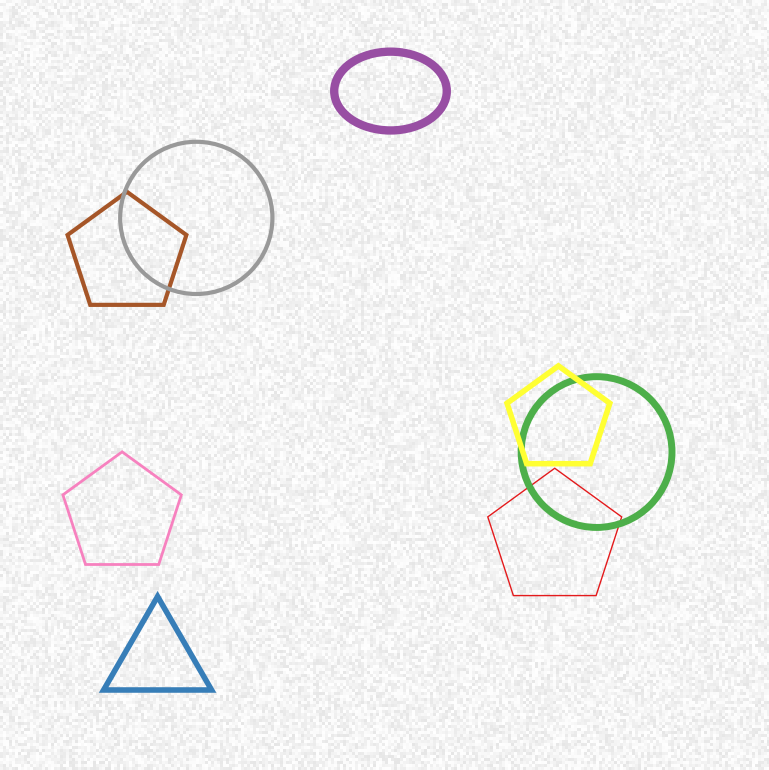[{"shape": "pentagon", "thickness": 0.5, "radius": 0.46, "center": [0.72, 0.3]}, {"shape": "triangle", "thickness": 2, "radius": 0.4, "center": [0.205, 0.144]}, {"shape": "circle", "thickness": 2.5, "radius": 0.49, "center": [0.775, 0.413]}, {"shape": "oval", "thickness": 3, "radius": 0.37, "center": [0.507, 0.882]}, {"shape": "pentagon", "thickness": 2, "radius": 0.35, "center": [0.725, 0.455]}, {"shape": "pentagon", "thickness": 1.5, "radius": 0.41, "center": [0.165, 0.67]}, {"shape": "pentagon", "thickness": 1, "radius": 0.4, "center": [0.159, 0.332]}, {"shape": "circle", "thickness": 1.5, "radius": 0.49, "center": [0.255, 0.717]}]